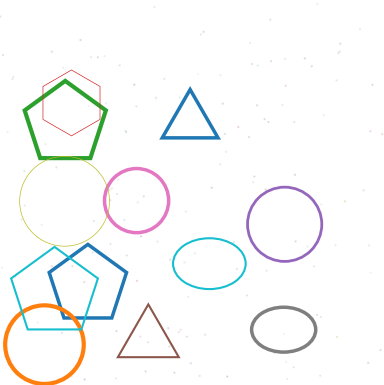[{"shape": "triangle", "thickness": 2.5, "radius": 0.42, "center": [0.494, 0.684]}, {"shape": "pentagon", "thickness": 2.5, "radius": 0.53, "center": [0.228, 0.26]}, {"shape": "circle", "thickness": 3, "radius": 0.51, "center": [0.115, 0.105]}, {"shape": "pentagon", "thickness": 3, "radius": 0.55, "center": [0.17, 0.679]}, {"shape": "hexagon", "thickness": 0.5, "radius": 0.43, "center": [0.186, 0.733]}, {"shape": "circle", "thickness": 2, "radius": 0.48, "center": [0.739, 0.417]}, {"shape": "triangle", "thickness": 1.5, "radius": 0.46, "center": [0.385, 0.118]}, {"shape": "circle", "thickness": 2.5, "radius": 0.42, "center": [0.355, 0.479]}, {"shape": "oval", "thickness": 2.5, "radius": 0.42, "center": [0.737, 0.144]}, {"shape": "circle", "thickness": 0.5, "radius": 0.58, "center": [0.168, 0.477]}, {"shape": "oval", "thickness": 1.5, "radius": 0.47, "center": [0.544, 0.315]}, {"shape": "pentagon", "thickness": 1.5, "radius": 0.59, "center": [0.142, 0.24]}]